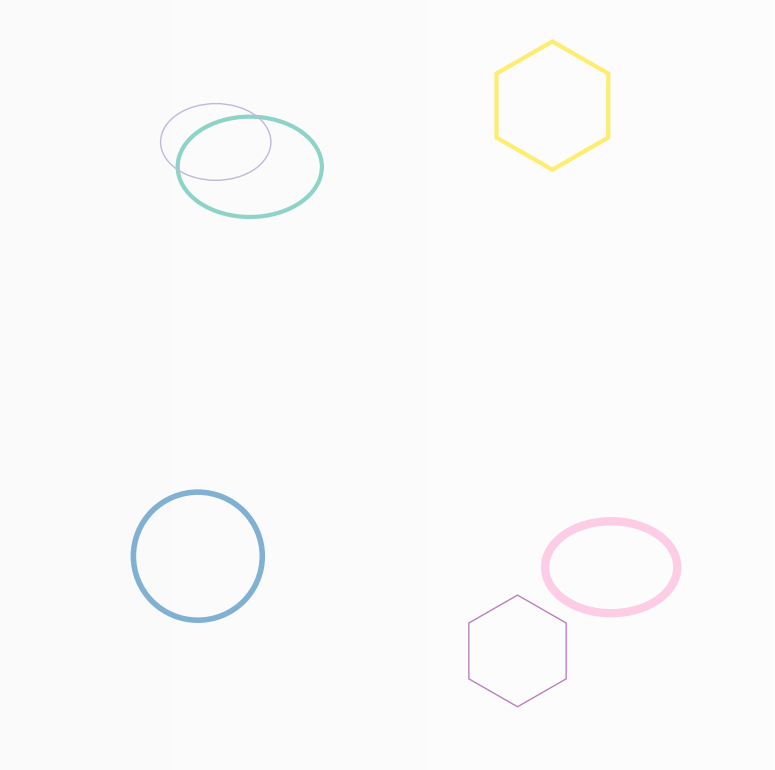[{"shape": "oval", "thickness": 1.5, "radius": 0.47, "center": [0.322, 0.783]}, {"shape": "oval", "thickness": 0.5, "radius": 0.36, "center": [0.278, 0.816]}, {"shape": "circle", "thickness": 2, "radius": 0.42, "center": [0.255, 0.278]}, {"shape": "oval", "thickness": 3, "radius": 0.43, "center": [0.789, 0.263]}, {"shape": "hexagon", "thickness": 0.5, "radius": 0.36, "center": [0.668, 0.155]}, {"shape": "hexagon", "thickness": 1.5, "radius": 0.42, "center": [0.713, 0.863]}]